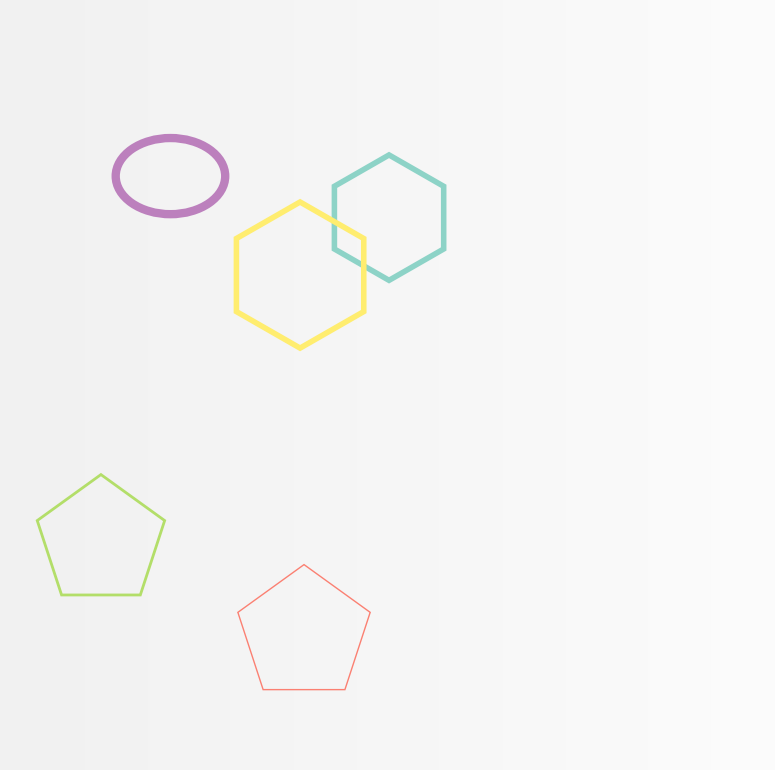[{"shape": "hexagon", "thickness": 2, "radius": 0.41, "center": [0.502, 0.717]}, {"shape": "pentagon", "thickness": 0.5, "radius": 0.45, "center": [0.392, 0.177]}, {"shape": "pentagon", "thickness": 1, "radius": 0.43, "center": [0.13, 0.297]}, {"shape": "oval", "thickness": 3, "radius": 0.35, "center": [0.22, 0.771]}, {"shape": "hexagon", "thickness": 2, "radius": 0.47, "center": [0.387, 0.643]}]